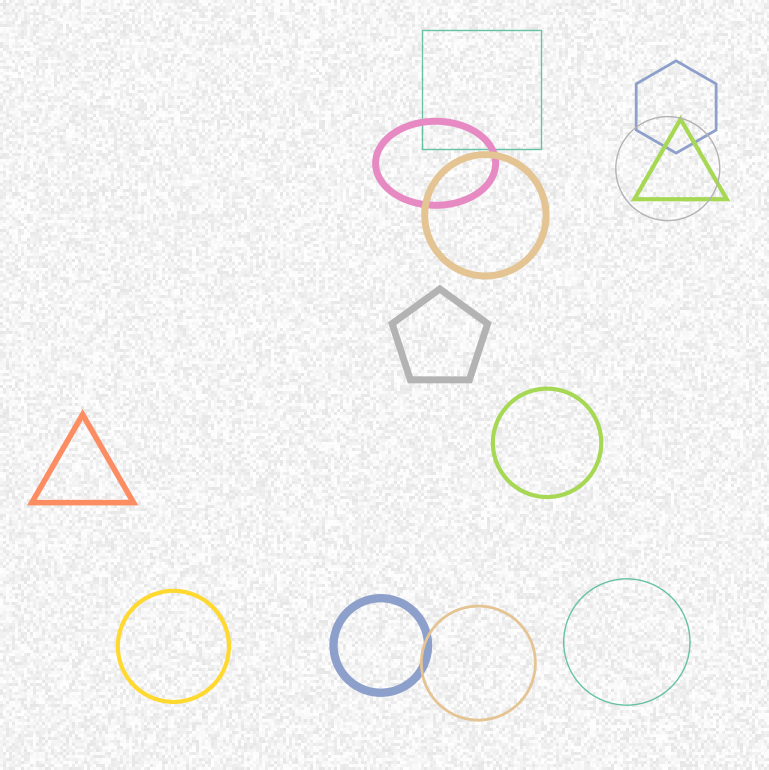[{"shape": "circle", "thickness": 0.5, "radius": 0.41, "center": [0.814, 0.166]}, {"shape": "square", "thickness": 0.5, "radius": 0.39, "center": [0.625, 0.884]}, {"shape": "triangle", "thickness": 2, "radius": 0.38, "center": [0.107, 0.385]}, {"shape": "circle", "thickness": 3, "radius": 0.31, "center": [0.495, 0.162]}, {"shape": "hexagon", "thickness": 1, "radius": 0.3, "center": [0.878, 0.861]}, {"shape": "oval", "thickness": 2.5, "radius": 0.39, "center": [0.566, 0.788]}, {"shape": "triangle", "thickness": 1.5, "radius": 0.35, "center": [0.884, 0.776]}, {"shape": "circle", "thickness": 1.5, "radius": 0.35, "center": [0.71, 0.425]}, {"shape": "circle", "thickness": 1.5, "radius": 0.36, "center": [0.225, 0.161]}, {"shape": "circle", "thickness": 2.5, "radius": 0.39, "center": [0.63, 0.72]}, {"shape": "circle", "thickness": 1, "radius": 0.37, "center": [0.621, 0.139]}, {"shape": "pentagon", "thickness": 2.5, "radius": 0.33, "center": [0.571, 0.559]}, {"shape": "circle", "thickness": 0.5, "radius": 0.34, "center": [0.867, 0.781]}]